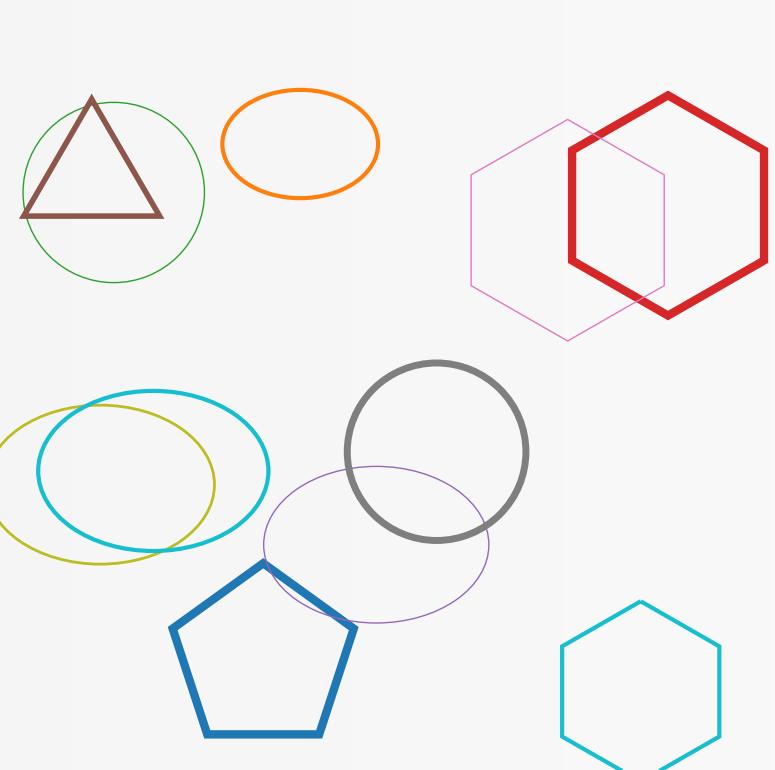[{"shape": "pentagon", "thickness": 3, "radius": 0.61, "center": [0.34, 0.146]}, {"shape": "oval", "thickness": 1.5, "radius": 0.5, "center": [0.387, 0.813]}, {"shape": "circle", "thickness": 0.5, "radius": 0.59, "center": [0.147, 0.75]}, {"shape": "hexagon", "thickness": 3, "radius": 0.71, "center": [0.862, 0.733]}, {"shape": "oval", "thickness": 0.5, "radius": 0.73, "center": [0.485, 0.293]}, {"shape": "triangle", "thickness": 2, "radius": 0.51, "center": [0.118, 0.77]}, {"shape": "hexagon", "thickness": 0.5, "radius": 0.72, "center": [0.732, 0.701]}, {"shape": "circle", "thickness": 2.5, "radius": 0.58, "center": [0.563, 0.413]}, {"shape": "oval", "thickness": 1, "radius": 0.74, "center": [0.129, 0.371]}, {"shape": "hexagon", "thickness": 1.5, "radius": 0.59, "center": [0.827, 0.102]}, {"shape": "oval", "thickness": 1.5, "radius": 0.74, "center": [0.198, 0.388]}]